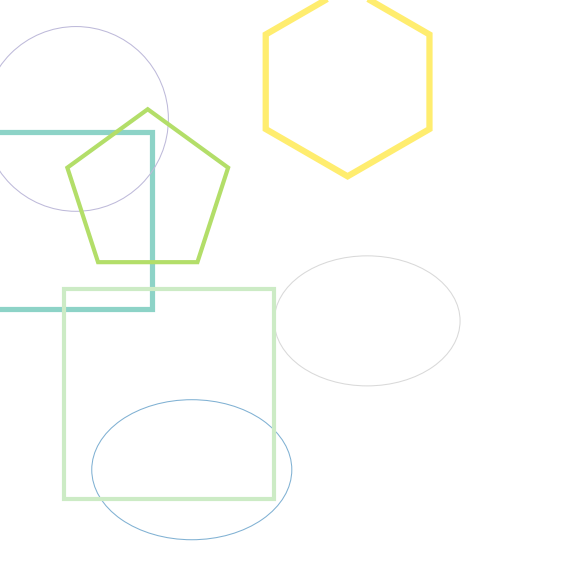[{"shape": "square", "thickness": 2.5, "radius": 0.77, "center": [0.11, 0.617]}, {"shape": "circle", "thickness": 0.5, "radius": 0.8, "center": [0.132, 0.793]}, {"shape": "oval", "thickness": 0.5, "radius": 0.87, "center": [0.332, 0.186]}, {"shape": "pentagon", "thickness": 2, "radius": 0.73, "center": [0.256, 0.664]}, {"shape": "oval", "thickness": 0.5, "radius": 0.8, "center": [0.636, 0.444]}, {"shape": "square", "thickness": 2, "radius": 0.91, "center": [0.292, 0.318]}, {"shape": "hexagon", "thickness": 3, "radius": 0.82, "center": [0.602, 0.858]}]